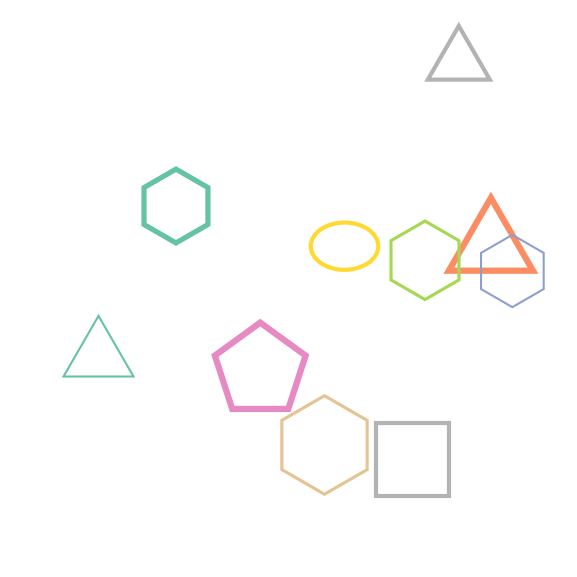[{"shape": "triangle", "thickness": 1, "radius": 0.35, "center": [0.171, 0.382]}, {"shape": "hexagon", "thickness": 2.5, "radius": 0.32, "center": [0.305, 0.642]}, {"shape": "triangle", "thickness": 3, "radius": 0.42, "center": [0.85, 0.572]}, {"shape": "hexagon", "thickness": 1, "radius": 0.31, "center": [0.887, 0.53]}, {"shape": "pentagon", "thickness": 3, "radius": 0.41, "center": [0.451, 0.358]}, {"shape": "hexagon", "thickness": 1.5, "radius": 0.34, "center": [0.736, 0.548]}, {"shape": "oval", "thickness": 2, "radius": 0.29, "center": [0.597, 0.573]}, {"shape": "hexagon", "thickness": 1.5, "radius": 0.43, "center": [0.562, 0.229]}, {"shape": "square", "thickness": 2, "radius": 0.32, "center": [0.714, 0.203]}, {"shape": "triangle", "thickness": 2, "radius": 0.31, "center": [0.794, 0.892]}]